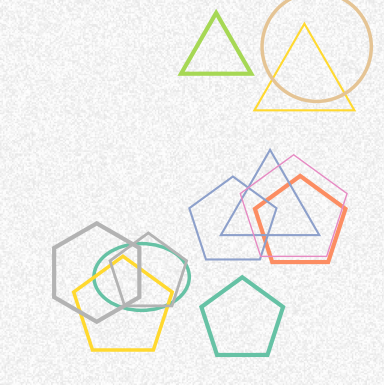[{"shape": "oval", "thickness": 2.5, "radius": 0.62, "center": [0.368, 0.281]}, {"shape": "pentagon", "thickness": 3, "radius": 0.56, "center": [0.629, 0.168]}, {"shape": "pentagon", "thickness": 3, "radius": 0.62, "center": [0.78, 0.419]}, {"shape": "pentagon", "thickness": 1.5, "radius": 0.6, "center": [0.605, 0.422]}, {"shape": "triangle", "thickness": 1.5, "radius": 0.74, "center": [0.701, 0.463]}, {"shape": "pentagon", "thickness": 1, "radius": 0.73, "center": [0.763, 0.452]}, {"shape": "triangle", "thickness": 3, "radius": 0.53, "center": [0.561, 0.861]}, {"shape": "triangle", "thickness": 1.5, "radius": 0.75, "center": [0.791, 0.788]}, {"shape": "pentagon", "thickness": 2.5, "radius": 0.67, "center": [0.319, 0.2]}, {"shape": "circle", "thickness": 2.5, "radius": 0.71, "center": [0.823, 0.878]}, {"shape": "pentagon", "thickness": 2, "radius": 0.52, "center": [0.385, 0.29]}, {"shape": "hexagon", "thickness": 3, "radius": 0.64, "center": [0.251, 0.292]}]